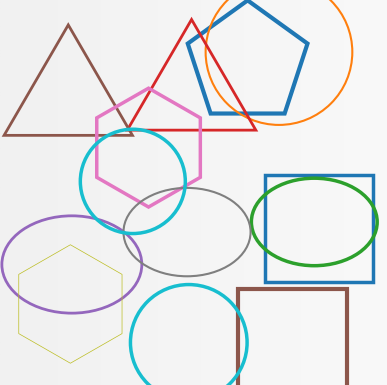[{"shape": "pentagon", "thickness": 3, "radius": 0.81, "center": [0.639, 0.837]}, {"shape": "square", "thickness": 2.5, "radius": 0.7, "center": [0.824, 0.407]}, {"shape": "circle", "thickness": 1.5, "radius": 0.95, "center": [0.72, 0.865]}, {"shape": "oval", "thickness": 2.5, "radius": 0.81, "center": [0.811, 0.424]}, {"shape": "triangle", "thickness": 2, "radius": 0.96, "center": [0.494, 0.758]}, {"shape": "oval", "thickness": 2, "radius": 0.9, "center": [0.185, 0.313]}, {"shape": "triangle", "thickness": 2, "radius": 0.96, "center": [0.176, 0.744]}, {"shape": "square", "thickness": 3, "radius": 0.7, "center": [0.755, 0.11]}, {"shape": "hexagon", "thickness": 2.5, "radius": 0.77, "center": [0.383, 0.617]}, {"shape": "oval", "thickness": 1.5, "radius": 0.82, "center": [0.483, 0.397]}, {"shape": "hexagon", "thickness": 0.5, "radius": 0.77, "center": [0.182, 0.21]}, {"shape": "circle", "thickness": 2.5, "radius": 0.68, "center": [0.343, 0.529]}, {"shape": "circle", "thickness": 2.5, "radius": 0.75, "center": [0.487, 0.11]}]